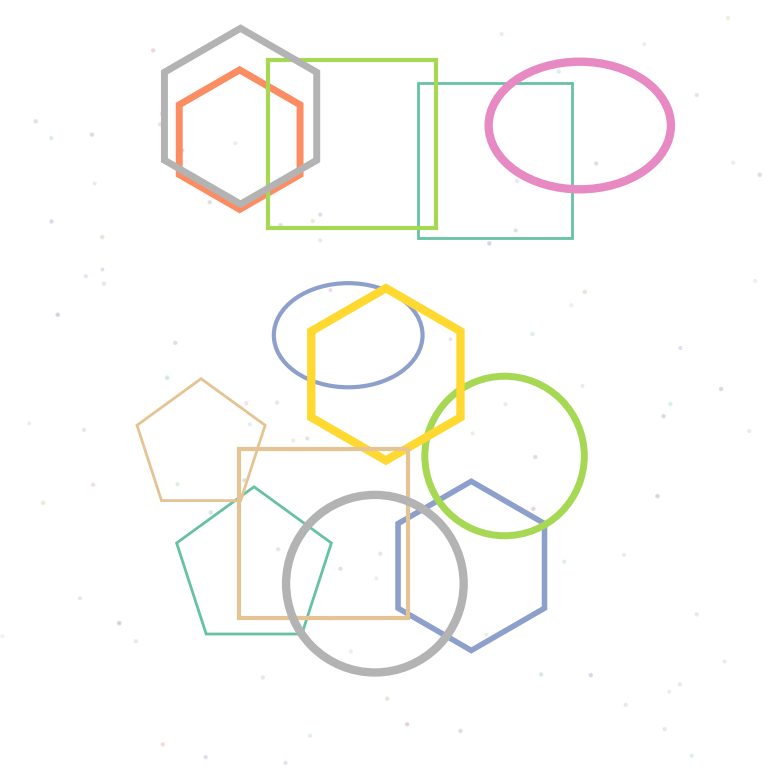[{"shape": "square", "thickness": 1, "radius": 0.5, "center": [0.643, 0.792]}, {"shape": "pentagon", "thickness": 1, "radius": 0.53, "center": [0.33, 0.262]}, {"shape": "hexagon", "thickness": 2.5, "radius": 0.45, "center": [0.311, 0.819]}, {"shape": "oval", "thickness": 1.5, "radius": 0.48, "center": [0.452, 0.565]}, {"shape": "hexagon", "thickness": 2, "radius": 0.55, "center": [0.612, 0.265]}, {"shape": "oval", "thickness": 3, "radius": 0.59, "center": [0.753, 0.837]}, {"shape": "square", "thickness": 1.5, "radius": 0.55, "center": [0.458, 0.813]}, {"shape": "circle", "thickness": 2.5, "radius": 0.52, "center": [0.655, 0.408]}, {"shape": "hexagon", "thickness": 3, "radius": 0.56, "center": [0.501, 0.514]}, {"shape": "square", "thickness": 1.5, "radius": 0.55, "center": [0.42, 0.307]}, {"shape": "pentagon", "thickness": 1, "radius": 0.44, "center": [0.261, 0.421]}, {"shape": "circle", "thickness": 3, "radius": 0.58, "center": [0.487, 0.242]}, {"shape": "hexagon", "thickness": 2.5, "radius": 0.57, "center": [0.312, 0.849]}]